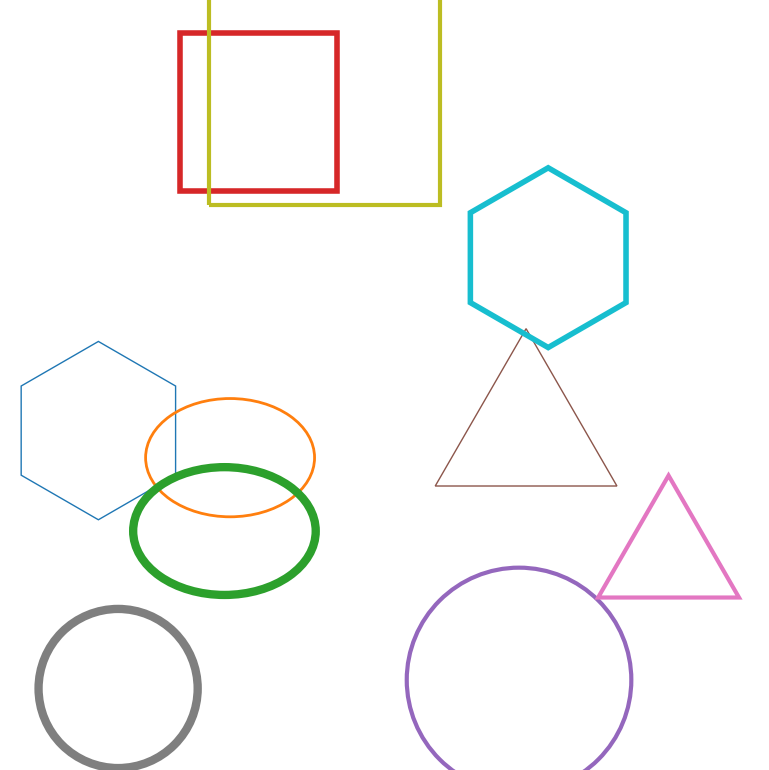[{"shape": "hexagon", "thickness": 0.5, "radius": 0.58, "center": [0.128, 0.441]}, {"shape": "oval", "thickness": 1, "radius": 0.55, "center": [0.299, 0.406]}, {"shape": "oval", "thickness": 3, "radius": 0.59, "center": [0.291, 0.31]}, {"shape": "square", "thickness": 2, "radius": 0.51, "center": [0.336, 0.855]}, {"shape": "circle", "thickness": 1.5, "radius": 0.73, "center": [0.674, 0.117]}, {"shape": "triangle", "thickness": 0.5, "radius": 0.68, "center": [0.683, 0.437]}, {"shape": "triangle", "thickness": 1.5, "radius": 0.53, "center": [0.868, 0.277]}, {"shape": "circle", "thickness": 3, "radius": 0.52, "center": [0.153, 0.106]}, {"shape": "square", "thickness": 1.5, "radius": 0.75, "center": [0.422, 0.883]}, {"shape": "hexagon", "thickness": 2, "radius": 0.58, "center": [0.712, 0.665]}]